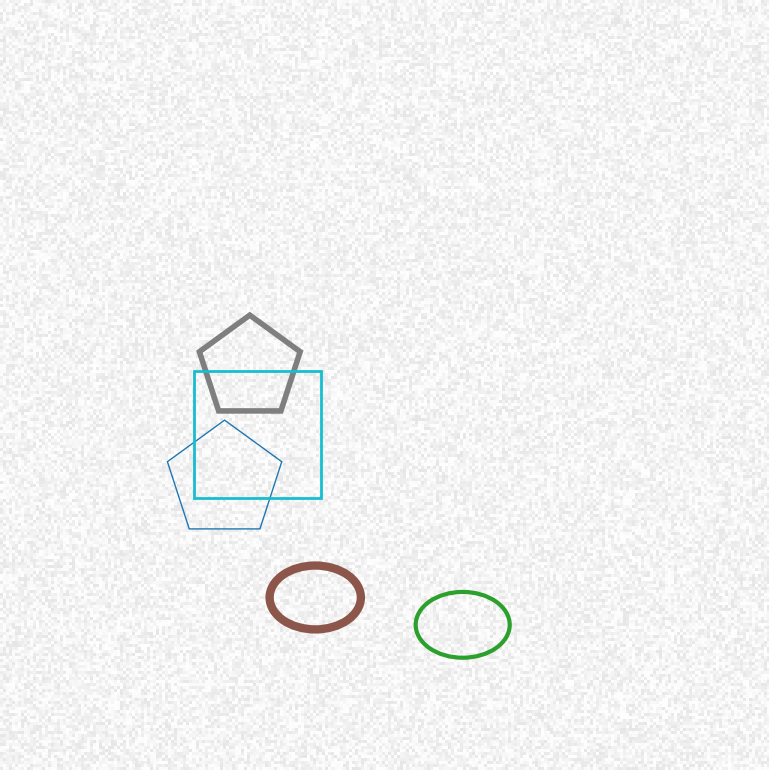[{"shape": "pentagon", "thickness": 0.5, "radius": 0.39, "center": [0.292, 0.376]}, {"shape": "oval", "thickness": 1.5, "radius": 0.31, "center": [0.601, 0.189]}, {"shape": "oval", "thickness": 3, "radius": 0.3, "center": [0.409, 0.224]}, {"shape": "pentagon", "thickness": 2, "radius": 0.34, "center": [0.324, 0.522]}, {"shape": "square", "thickness": 1, "radius": 0.41, "center": [0.335, 0.436]}]